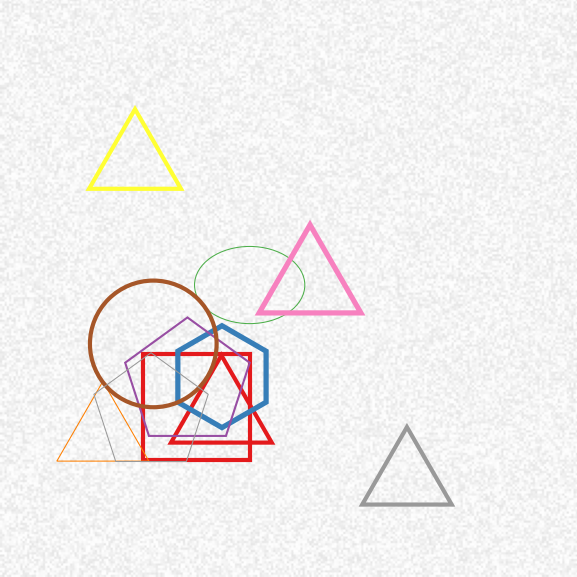[{"shape": "square", "thickness": 2, "radius": 0.46, "center": [0.34, 0.294]}, {"shape": "triangle", "thickness": 2, "radius": 0.5, "center": [0.383, 0.283]}, {"shape": "hexagon", "thickness": 2.5, "radius": 0.44, "center": [0.384, 0.347]}, {"shape": "oval", "thickness": 0.5, "radius": 0.48, "center": [0.432, 0.506]}, {"shape": "pentagon", "thickness": 1, "radius": 0.57, "center": [0.325, 0.336]}, {"shape": "triangle", "thickness": 0.5, "radius": 0.46, "center": [0.178, 0.247]}, {"shape": "triangle", "thickness": 2, "radius": 0.46, "center": [0.234, 0.718]}, {"shape": "circle", "thickness": 2, "radius": 0.55, "center": [0.265, 0.404]}, {"shape": "triangle", "thickness": 2.5, "radius": 0.51, "center": [0.537, 0.508]}, {"shape": "pentagon", "thickness": 0.5, "radius": 0.52, "center": [0.262, 0.284]}, {"shape": "triangle", "thickness": 2, "radius": 0.45, "center": [0.705, 0.17]}]